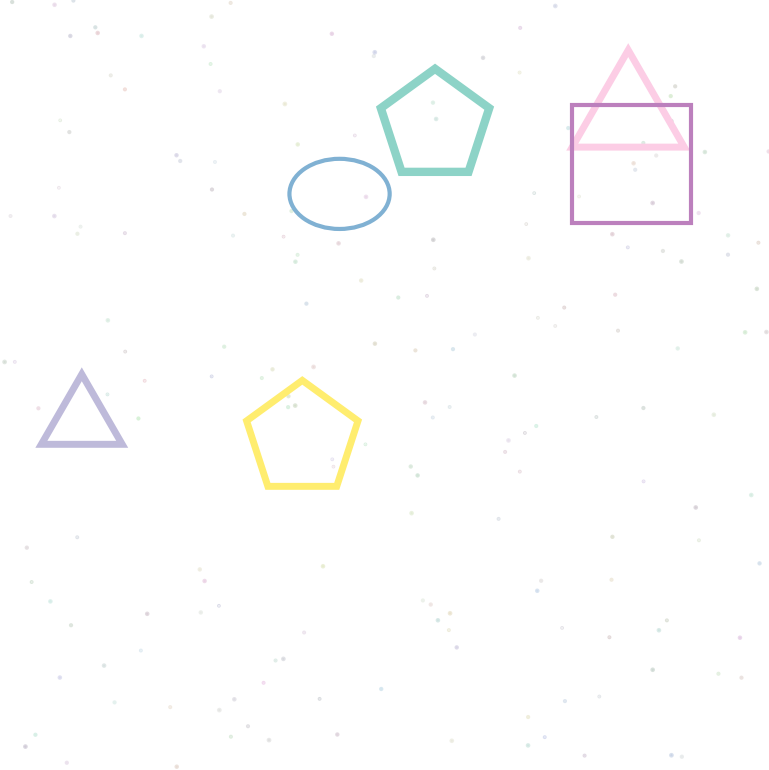[{"shape": "pentagon", "thickness": 3, "radius": 0.37, "center": [0.565, 0.837]}, {"shape": "triangle", "thickness": 2.5, "radius": 0.3, "center": [0.106, 0.453]}, {"shape": "oval", "thickness": 1.5, "radius": 0.33, "center": [0.441, 0.748]}, {"shape": "triangle", "thickness": 2.5, "radius": 0.42, "center": [0.816, 0.851]}, {"shape": "square", "thickness": 1.5, "radius": 0.38, "center": [0.82, 0.787]}, {"shape": "pentagon", "thickness": 2.5, "radius": 0.38, "center": [0.393, 0.43]}]